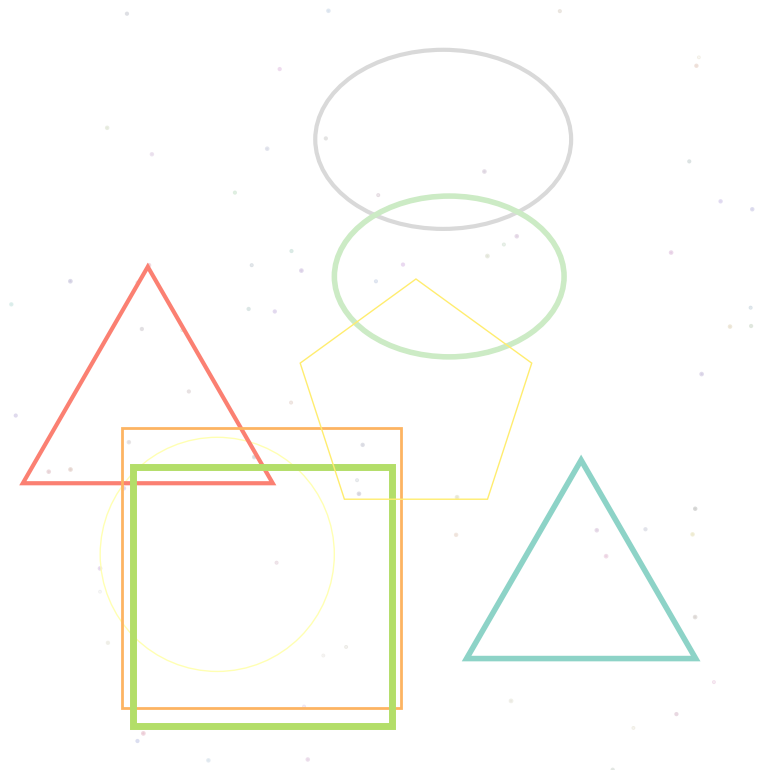[{"shape": "triangle", "thickness": 2, "radius": 0.86, "center": [0.755, 0.231]}, {"shape": "circle", "thickness": 0.5, "radius": 0.76, "center": [0.282, 0.28]}, {"shape": "triangle", "thickness": 1.5, "radius": 0.94, "center": [0.192, 0.466]}, {"shape": "square", "thickness": 1, "radius": 0.91, "center": [0.34, 0.262]}, {"shape": "square", "thickness": 2.5, "radius": 0.84, "center": [0.341, 0.225]}, {"shape": "oval", "thickness": 1.5, "radius": 0.83, "center": [0.576, 0.819]}, {"shape": "oval", "thickness": 2, "radius": 0.75, "center": [0.583, 0.641]}, {"shape": "pentagon", "thickness": 0.5, "radius": 0.79, "center": [0.54, 0.48]}]